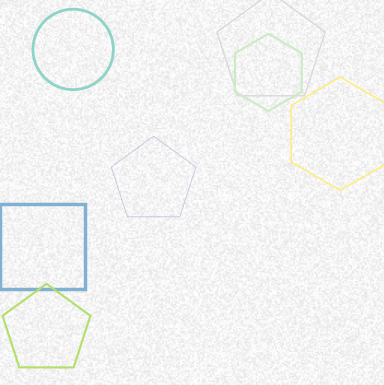[{"shape": "circle", "thickness": 2, "radius": 0.52, "center": [0.19, 0.872]}, {"shape": "pentagon", "thickness": 0.5, "radius": 0.58, "center": [0.399, 0.531]}, {"shape": "square", "thickness": 2.5, "radius": 0.55, "center": [0.109, 0.36]}, {"shape": "pentagon", "thickness": 1.5, "radius": 0.6, "center": [0.121, 0.143]}, {"shape": "pentagon", "thickness": 1, "radius": 0.74, "center": [0.704, 0.871]}, {"shape": "hexagon", "thickness": 1.5, "radius": 0.5, "center": [0.697, 0.812]}, {"shape": "hexagon", "thickness": 1, "radius": 0.74, "center": [0.884, 0.653]}]